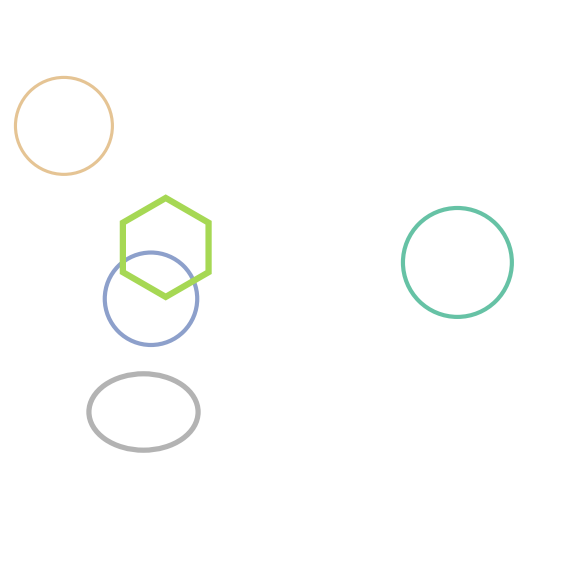[{"shape": "circle", "thickness": 2, "radius": 0.47, "center": [0.792, 0.545]}, {"shape": "circle", "thickness": 2, "radius": 0.4, "center": [0.261, 0.482]}, {"shape": "hexagon", "thickness": 3, "radius": 0.43, "center": [0.287, 0.571]}, {"shape": "circle", "thickness": 1.5, "radius": 0.42, "center": [0.111, 0.781]}, {"shape": "oval", "thickness": 2.5, "radius": 0.47, "center": [0.249, 0.286]}]